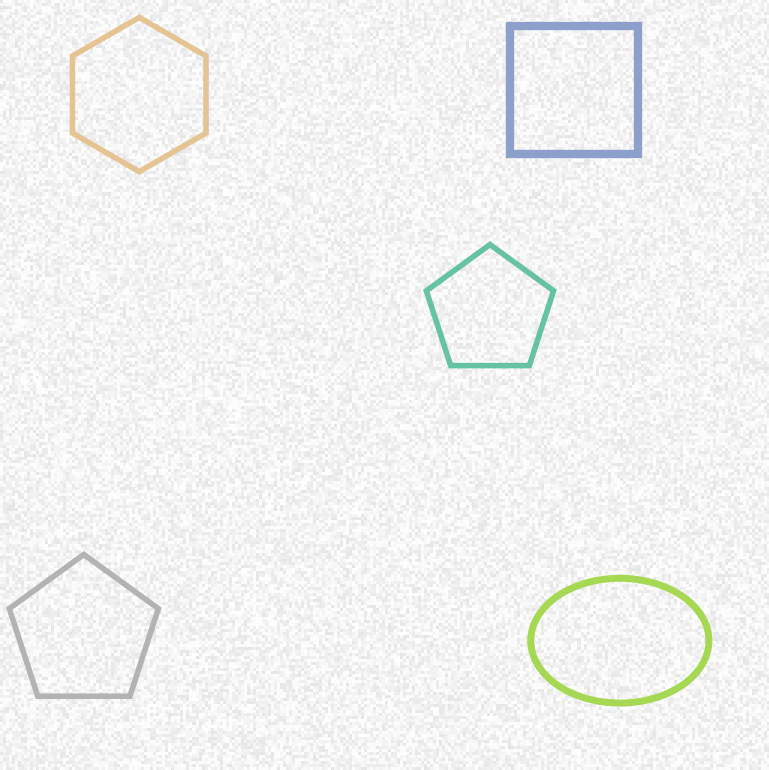[{"shape": "pentagon", "thickness": 2, "radius": 0.43, "center": [0.636, 0.595]}, {"shape": "square", "thickness": 3, "radius": 0.41, "center": [0.745, 0.883]}, {"shape": "oval", "thickness": 2.5, "radius": 0.58, "center": [0.805, 0.168]}, {"shape": "hexagon", "thickness": 2, "radius": 0.5, "center": [0.181, 0.877]}, {"shape": "pentagon", "thickness": 2, "radius": 0.51, "center": [0.109, 0.178]}]